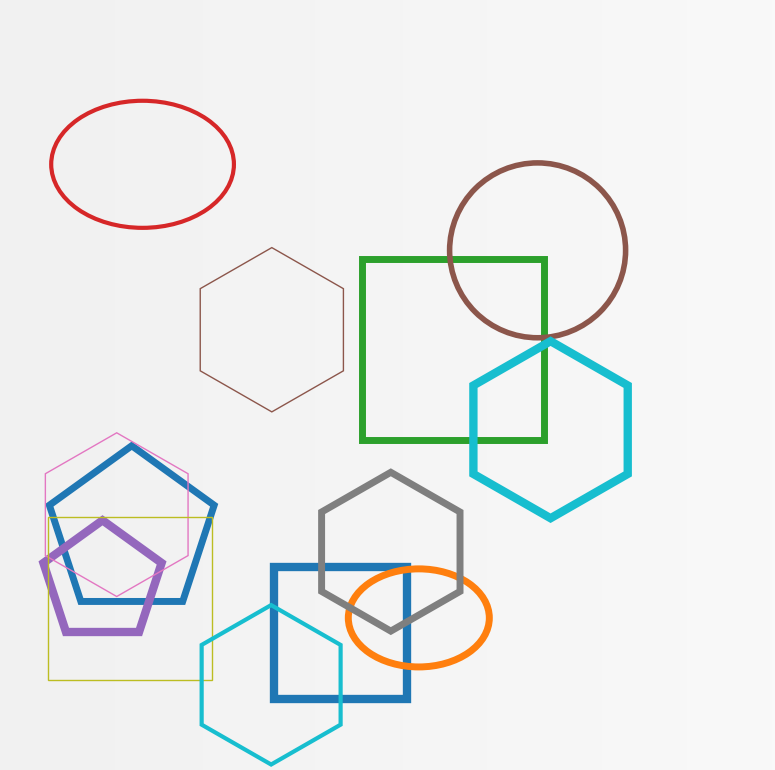[{"shape": "pentagon", "thickness": 2.5, "radius": 0.56, "center": [0.17, 0.309]}, {"shape": "square", "thickness": 3, "radius": 0.43, "center": [0.439, 0.178]}, {"shape": "oval", "thickness": 2.5, "radius": 0.45, "center": [0.54, 0.198]}, {"shape": "square", "thickness": 2.5, "radius": 0.59, "center": [0.584, 0.546]}, {"shape": "oval", "thickness": 1.5, "radius": 0.59, "center": [0.184, 0.787]}, {"shape": "pentagon", "thickness": 3, "radius": 0.4, "center": [0.132, 0.244]}, {"shape": "circle", "thickness": 2, "radius": 0.57, "center": [0.694, 0.675]}, {"shape": "hexagon", "thickness": 0.5, "radius": 0.53, "center": [0.351, 0.572]}, {"shape": "hexagon", "thickness": 0.5, "radius": 0.53, "center": [0.151, 0.332]}, {"shape": "hexagon", "thickness": 2.5, "radius": 0.52, "center": [0.504, 0.284]}, {"shape": "square", "thickness": 0.5, "radius": 0.53, "center": [0.168, 0.222]}, {"shape": "hexagon", "thickness": 3, "radius": 0.57, "center": [0.71, 0.442]}, {"shape": "hexagon", "thickness": 1.5, "radius": 0.52, "center": [0.35, 0.111]}]